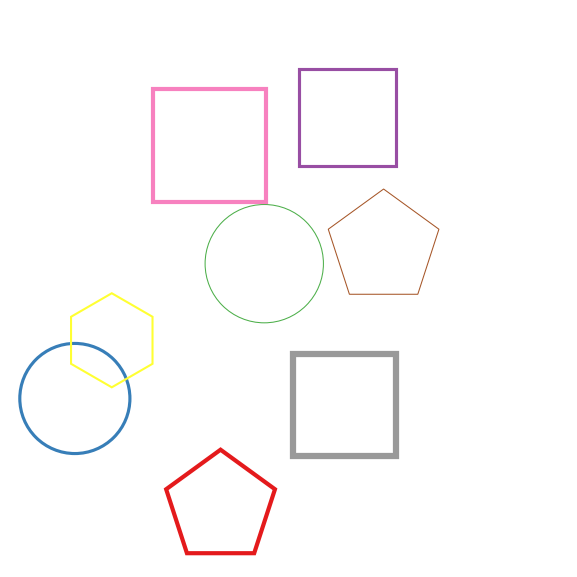[{"shape": "pentagon", "thickness": 2, "radius": 0.5, "center": [0.382, 0.121]}, {"shape": "circle", "thickness": 1.5, "radius": 0.48, "center": [0.13, 0.309]}, {"shape": "circle", "thickness": 0.5, "radius": 0.51, "center": [0.458, 0.543]}, {"shape": "square", "thickness": 1.5, "radius": 0.42, "center": [0.602, 0.796]}, {"shape": "hexagon", "thickness": 1, "radius": 0.41, "center": [0.194, 0.41]}, {"shape": "pentagon", "thickness": 0.5, "radius": 0.5, "center": [0.664, 0.571]}, {"shape": "square", "thickness": 2, "radius": 0.49, "center": [0.362, 0.747]}, {"shape": "square", "thickness": 3, "radius": 0.44, "center": [0.597, 0.298]}]